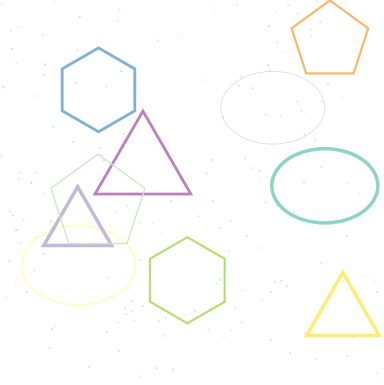[{"shape": "oval", "thickness": 2.5, "radius": 0.69, "center": [0.844, 0.517]}, {"shape": "oval", "thickness": 1, "radius": 0.74, "center": [0.204, 0.311]}, {"shape": "triangle", "thickness": 2.5, "radius": 0.51, "center": [0.202, 0.413]}, {"shape": "hexagon", "thickness": 2, "radius": 0.54, "center": [0.256, 0.767]}, {"shape": "pentagon", "thickness": 1.5, "radius": 0.52, "center": [0.857, 0.894]}, {"shape": "hexagon", "thickness": 1.5, "radius": 0.56, "center": [0.487, 0.272]}, {"shape": "oval", "thickness": 0.5, "radius": 0.68, "center": [0.709, 0.72]}, {"shape": "triangle", "thickness": 2, "radius": 0.72, "center": [0.371, 0.568]}, {"shape": "pentagon", "thickness": 1, "radius": 0.64, "center": [0.254, 0.471]}, {"shape": "triangle", "thickness": 2.5, "radius": 0.54, "center": [0.89, 0.183]}]